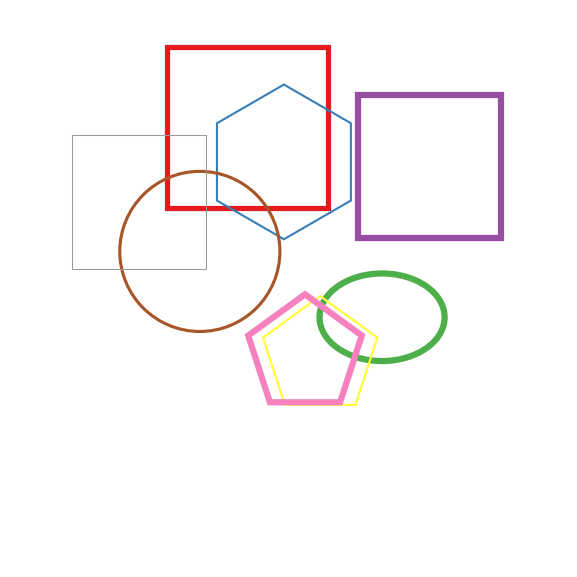[{"shape": "square", "thickness": 2.5, "radius": 0.7, "center": [0.429, 0.778]}, {"shape": "hexagon", "thickness": 1, "radius": 0.67, "center": [0.492, 0.719]}, {"shape": "oval", "thickness": 3, "radius": 0.54, "center": [0.662, 0.45]}, {"shape": "square", "thickness": 3, "radius": 0.62, "center": [0.744, 0.71]}, {"shape": "pentagon", "thickness": 1, "radius": 0.52, "center": [0.554, 0.382]}, {"shape": "circle", "thickness": 1.5, "radius": 0.69, "center": [0.346, 0.564]}, {"shape": "pentagon", "thickness": 3, "radius": 0.52, "center": [0.528, 0.386]}, {"shape": "square", "thickness": 0.5, "radius": 0.58, "center": [0.241, 0.649]}]